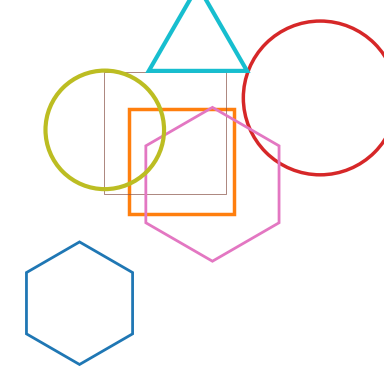[{"shape": "hexagon", "thickness": 2, "radius": 0.8, "center": [0.207, 0.212]}, {"shape": "square", "thickness": 2.5, "radius": 0.68, "center": [0.472, 0.58]}, {"shape": "circle", "thickness": 2.5, "radius": 1.0, "center": [0.832, 0.746]}, {"shape": "square", "thickness": 0.5, "radius": 0.79, "center": [0.429, 0.655]}, {"shape": "hexagon", "thickness": 2, "radius": 1.0, "center": [0.552, 0.521]}, {"shape": "circle", "thickness": 3, "radius": 0.77, "center": [0.272, 0.663]}, {"shape": "triangle", "thickness": 3, "radius": 0.74, "center": [0.514, 0.89]}]